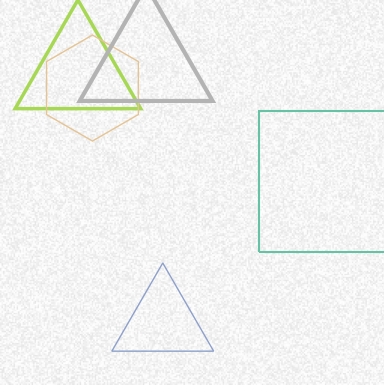[{"shape": "square", "thickness": 1.5, "radius": 0.92, "center": [0.855, 0.529]}, {"shape": "triangle", "thickness": 1, "radius": 0.76, "center": [0.423, 0.164]}, {"shape": "triangle", "thickness": 2.5, "radius": 0.94, "center": [0.202, 0.812]}, {"shape": "hexagon", "thickness": 1, "radius": 0.69, "center": [0.24, 0.771]}, {"shape": "triangle", "thickness": 3, "radius": 1.0, "center": [0.38, 0.837]}]